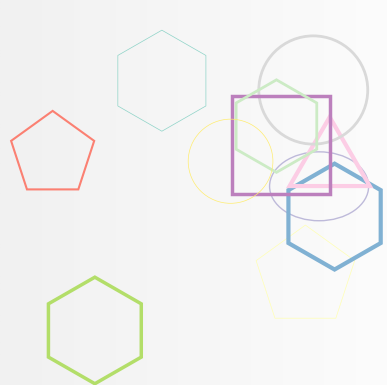[{"shape": "hexagon", "thickness": 0.5, "radius": 0.66, "center": [0.418, 0.79]}, {"shape": "pentagon", "thickness": 0.5, "radius": 0.67, "center": [0.788, 0.282]}, {"shape": "oval", "thickness": 1, "radius": 0.64, "center": [0.824, 0.516]}, {"shape": "pentagon", "thickness": 1.5, "radius": 0.56, "center": [0.136, 0.599]}, {"shape": "hexagon", "thickness": 3, "radius": 0.69, "center": [0.863, 0.437]}, {"shape": "hexagon", "thickness": 2.5, "radius": 0.69, "center": [0.245, 0.142]}, {"shape": "triangle", "thickness": 3, "radius": 0.6, "center": [0.851, 0.577]}, {"shape": "circle", "thickness": 2, "radius": 0.7, "center": [0.808, 0.766]}, {"shape": "square", "thickness": 2.5, "radius": 0.63, "center": [0.726, 0.623]}, {"shape": "hexagon", "thickness": 2, "radius": 0.6, "center": [0.713, 0.672]}, {"shape": "circle", "thickness": 0.5, "radius": 0.55, "center": [0.595, 0.581]}]